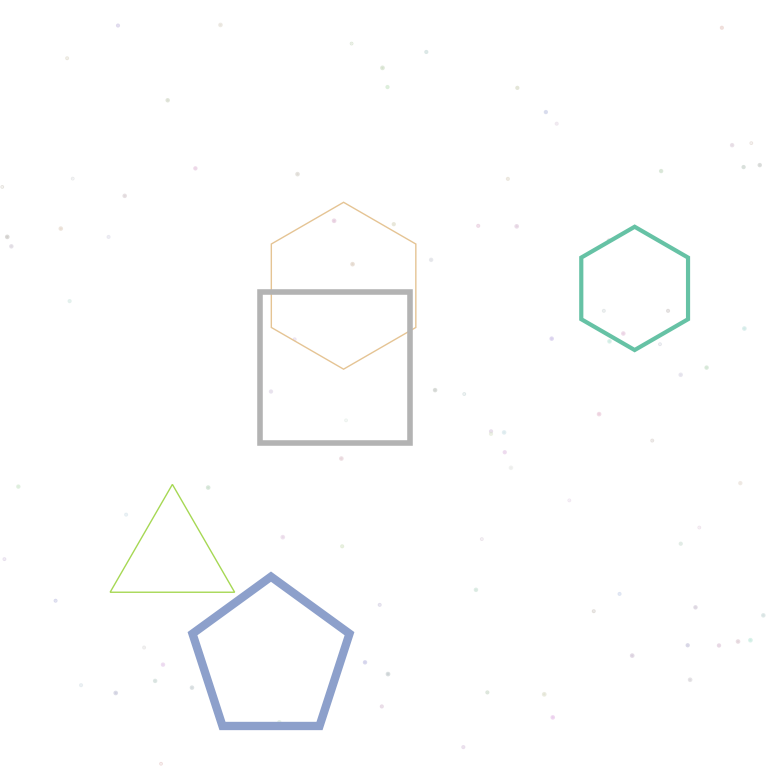[{"shape": "hexagon", "thickness": 1.5, "radius": 0.4, "center": [0.824, 0.625]}, {"shape": "pentagon", "thickness": 3, "radius": 0.54, "center": [0.352, 0.144]}, {"shape": "triangle", "thickness": 0.5, "radius": 0.47, "center": [0.224, 0.278]}, {"shape": "hexagon", "thickness": 0.5, "radius": 0.54, "center": [0.446, 0.629]}, {"shape": "square", "thickness": 2, "radius": 0.49, "center": [0.435, 0.523]}]